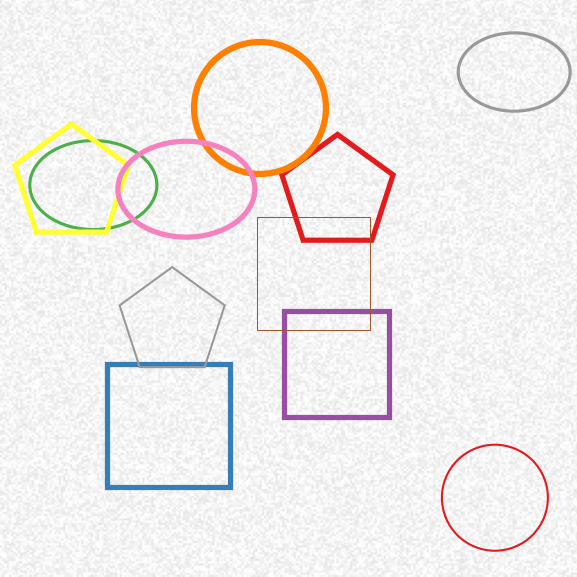[{"shape": "pentagon", "thickness": 2.5, "radius": 0.51, "center": [0.584, 0.665]}, {"shape": "circle", "thickness": 1, "radius": 0.46, "center": [0.857, 0.137]}, {"shape": "square", "thickness": 2.5, "radius": 0.53, "center": [0.292, 0.263]}, {"shape": "oval", "thickness": 1.5, "radius": 0.55, "center": [0.162, 0.679]}, {"shape": "square", "thickness": 2.5, "radius": 0.46, "center": [0.583, 0.369]}, {"shape": "circle", "thickness": 3, "radius": 0.57, "center": [0.45, 0.812]}, {"shape": "pentagon", "thickness": 2.5, "radius": 0.52, "center": [0.124, 0.681]}, {"shape": "square", "thickness": 0.5, "radius": 0.49, "center": [0.543, 0.525]}, {"shape": "oval", "thickness": 2.5, "radius": 0.59, "center": [0.323, 0.672]}, {"shape": "oval", "thickness": 1.5, "radius": 0.48, "center": [0.89, 0.874]}, {"shape": "pentagon", "thickness": 1, "radius": 0.48, "center": [0.298, 0.441]}]